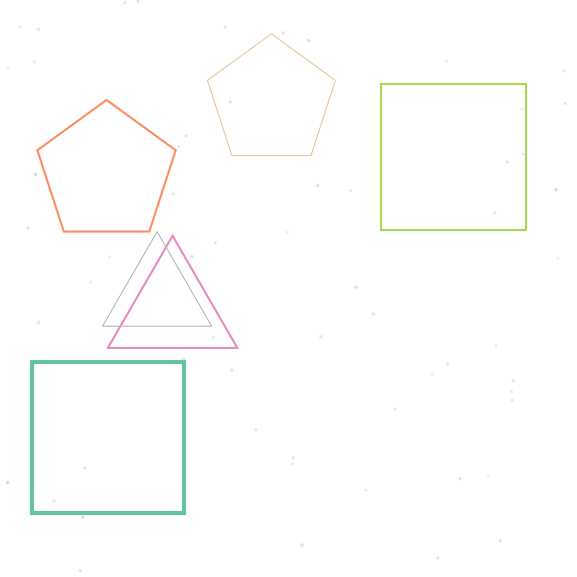[{"shape": "square", "thickness": 2, "radius": 0.66, "center": [0.187, 0.242]}, {"shape": "pentagon", "thickness": 1, "radius": 0.63, "center": [0.184, 0.7]}, {"shape": "triangle", "thickness": 1, "radius": 0.65, "center": [0.299, 0.461]}, {"shape": "square", "thickness": 1, "radius": 0.63, "center": [0.785, 0.727]}, {"shape": "pentagon", "thickness": 0.5, "radius": 0.58, "center": [0.47, 0.824]}, {"shape": "triangle", "thickness": 0.5, "radius": 0.55, "center": [0.272, 0.489]}]